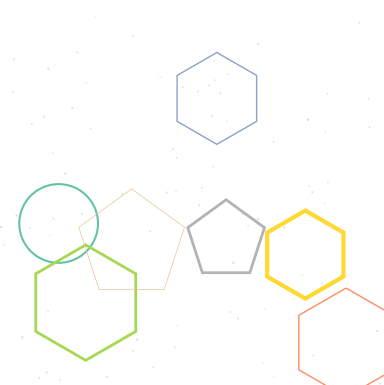[{"shape": "circle", "thickness": 1.5, "radius": 0.51, "center": [0.152, 0.42]}, {"shape": "hexagon", "thickness": 1, "radius": 0.71, "center": [0.899, 0.11]}, {"shape": "hexagon", "thickness": 1, "radius": 0.6, "center": [0.563, 0.744]}, {"shape": "hexagon", "thickness": 2, "radius": 0.75, "center": [0.223, 0.214]}, {"shape": "hexagon", "thickness": 3, "radius": 0.57, "center": [0.793, 0.339]}, {"shape": "pentagon", "thickness": 0.5, "radius": 0.72, "center": [0.342, 0.365]}, {"shape": "pentagon", "thickness": 2, "radius": 0.52, "center": [0.587, 0.376]}]